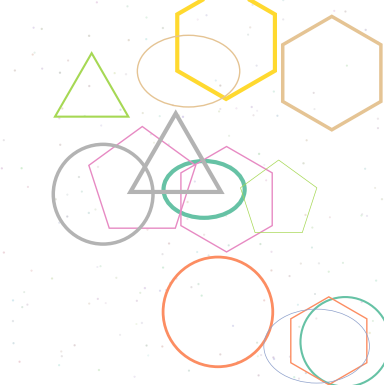[{"shape": "circle", "thickness": 1.5, "radius": 0.58, "center": [0.897, 0.112]}, {"shape": "oval", "thickness": 3, "radius": 0.53, "center": [0.53, 0.508]}, {"shape": "circle", "thickness": 2, "radius": 0.71, "center": [0.566, 0.19]}, {"shape": "hexagon", "thickness": 1, "radius": 0.57, "center": [0.854, 0.115]}, {"shape": "oval", "thickness": 0.5, "radius": 0.69, "center": [0.822, 0.101]}, {"shape": "pentagon", "thickness": 1, "radius": 0.73, "center": [0.37, 0.525]}, {"shape": "hexagon", "thickness": 1, "radius": 0.68, "center": [0.588, 0.483]}, {"shape": "triangle", "thickness": 1.5, "radius": 0.55, "center": [0.238, 0.752]}, {"shape": "pentagon", "thickness": 0.5, "radius": 0.52, "center": [0.724, 0.48]}, {"shape": "hexagon", "thickness": 3, "radius": 0.73, "center": [0.587, 0.889]}, {"shape": "oval", "thickness": 1, "radius": 0.66, "center": [0.49, 0.815]}, {"shape": "hexagon", "thickness": 2.5, "radius": 0.74, "center": [0.862, 0.81]}, {"shape": "circle", "thickness": 2.5, "radius": 0.65, "center": [0.268, 0.496]}, {"shape": "triangle", "thickness": 3, "radius": 0.68, "center": [0.456, 0.569]}]